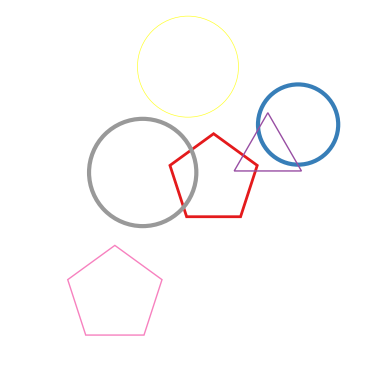[{"shape": "pentagon", "thickness": 2, "radius": 0.6, "center": [0.555, 0.534]}, {"shape": "circle", "thickness": 3, "radius": 0.52, "center": [0.774, 0.677]}, {"shape": "triangle", "thickness": 1, "radius": 0.5, "center": [0.696, 0.606]}, {"shape": "circle", "thickness": 0.5, "radius": 0.66, "center": [0.488, 0.827]}, {"shape": "pentagon", "thickness": 1, "radius": 0.64, "center": [0.298, 0.234]}, {"shape": "circle", "thickness": 3, "radius": 0.7, "center": [0.371, 0.552]}]